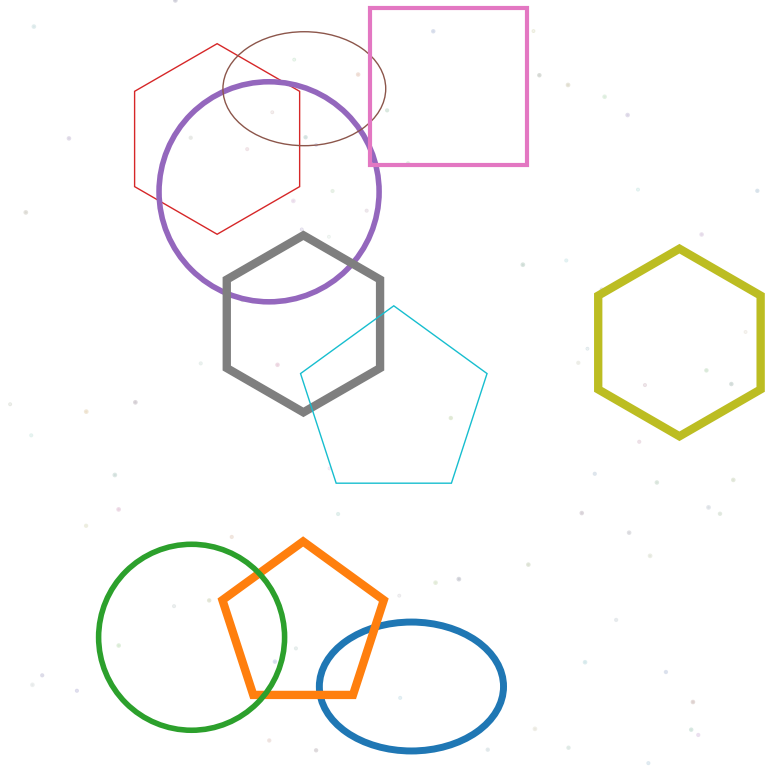[{"shape": "oval", "thickness": 2.5, "radius": 0.6, "center": [0.534, 0.108]}, {"shape": "pentagon", "thickness": 3, "radius": 0.55, "center": [0.394, 0.187]}, {"shape": "circle", "thickness": 2, "radius": 0.6, "center": [0.249, 0.172]}, {"shape": "hexagon", "thickness": 0.5, "radius": 0.62, "center": [0.282, 0.82]}, {"shape": "circle", "thickness": 2, "radius": 0.71, "center": [0.349, 0.751]}, {"shape": "oval", "thickness": 0.5, "radius": 0.53, "center": [0.395, 0.885]}, {"shape": "square", "thickness": 1.5, "radius": 0.51, "center": [0.582, 0.888]}, {"shape": "hexagon", "thickness": 3, "radius": 0.57, "center": [0.394, 0.579]}, {"shape": "hexagon", "thickness": 3, "radius": 0.61, "center": [0.882, 0.555]}, {"shape": "pentagon", "thickness": 0.5, "radius": 0.64, "center": [0.511, 0.475]}]